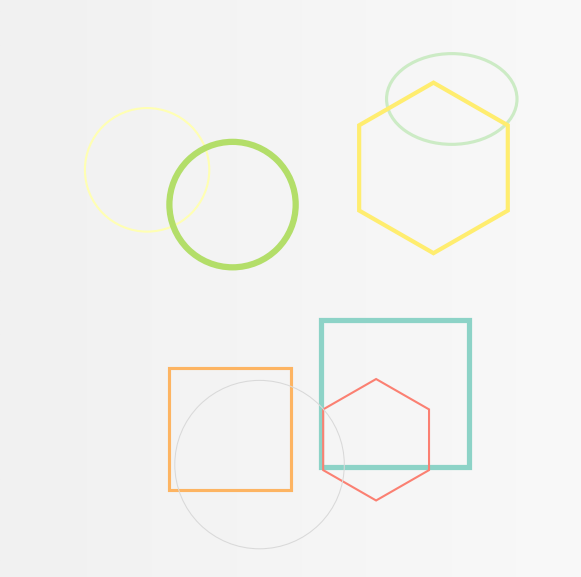[{"shape": "square", "thickness": 2.5, "radius": 0.64, "center": [0.68, 0.318]}, {"shape": "circle", "thickness": 1, "radius": 0.53, "center": [0.253, 0.705]}, {"shape": "hexagon", "thickness": 1, "radius": 0.53, "center": [0.647, 0.238]}, {"shape": "square", "thickness": 1.5, "radius": 0.53, "center": [0.396, 0.256]}, {"shape": "circle", "thickness": 3, "radius": 0.54, "center": [0.4, 0.645]}, {"shape": "circle", "thickness": 0.5, "radius": 0.73, "center": [0.447, 0.195]}, {"shape": "oval", "thickness": 1.5, "radius": 0.56, "center": [0.777, 0.828]}, {"shape": "hexagon", "thickness": 2, "radius": 0.74, "center": [0.746, 0.708]}]